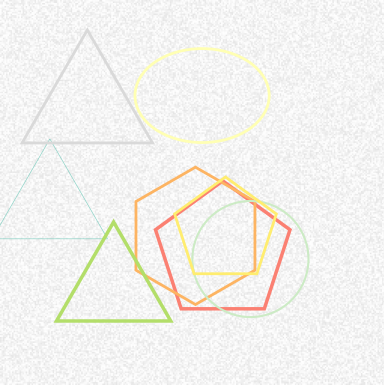[{"shape": "triangle", "thickness": 0.5, "radius": 0.86, "center": [0.13, 0.466]}, {"shape": "oval", "thickness": 2, "radius": 0.87, "center": [0.525, 0.752]}, {"shape": "pentagon", "thickness": 2.5, "radius": 0.92, "center": [0.579, 0.346]}, {"shape": "hexagon", "thickness": 2, "radius": 0.89, "center": [0.508, 0.387]}, {"shape": "triangle", "thickness": 2.5, "radius": 0.86, "center": [0.295, 0.252]}, {"shape": "triangle", "thickness": 2, "radius": 0.98, "center": [0.227, 0.727]}, {"shape": "circle", "thickness": 1.5, "radius": 0.75, "center": [0.65, 0.327]}, {"shape": "pentagon", "thickness": 2, "radius": 0.69, "center": [0.586, 0.401]}]